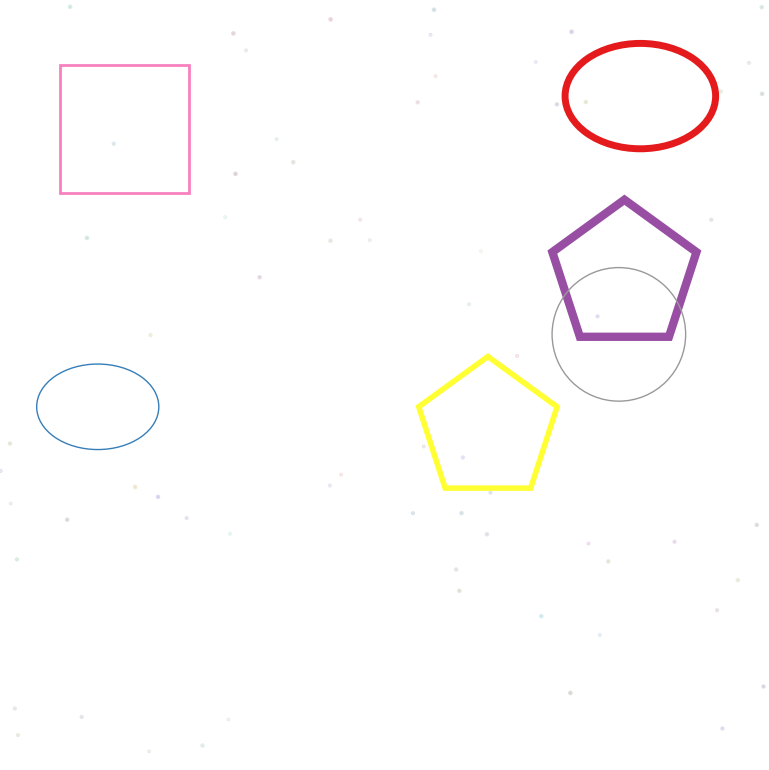[{"shape": "oval", "thickness": 2.5, "radius": 0.49, "center": [0.832, 0.875]}, {"shape": "oval", "thickness": 0.5, "radius": 0.4, "center": [0.127, 0.472]}, {"shape": "pentagon", "thickness": 3, "radius": 0.49, "center": [0.811, 0.642]}, {"shape": "pentagon", "thickness": 2, "radius": 0.47, "center": [0.634, 0.443]}, {"shape": "square", "thickness": 1, "radius": 0.42, "center": [0.161, 0.833]}, {"shape": "circle", "thickness": 0.5, "radius": 0.43, "center": [0.804, 0.566]}]